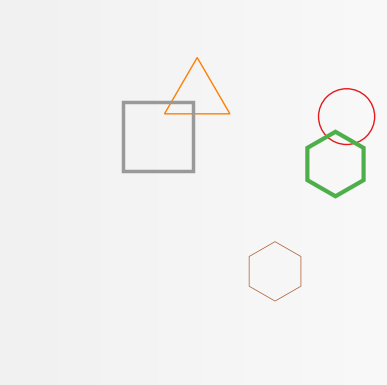[{"shape": "circle", "thickness": 1, "radius": 0.36, "center": [0.894, 0.697]}, {"shape": "hexagon", "thickness": 3, "radius": 0.42, "center": [0.866, 0.574]}, {"shape": "triangle", "thickness": 1, "radius": 0.49, "center": [0.509, 0.753]}, {"shape": "hexagon", "thickness": 0.5, "radius": 0.39, "center": [0.71, 0.295]}, {"shape": "square", "thickness": 2.5, "radius": 0.45, "center": [0.409, 0.645]}]